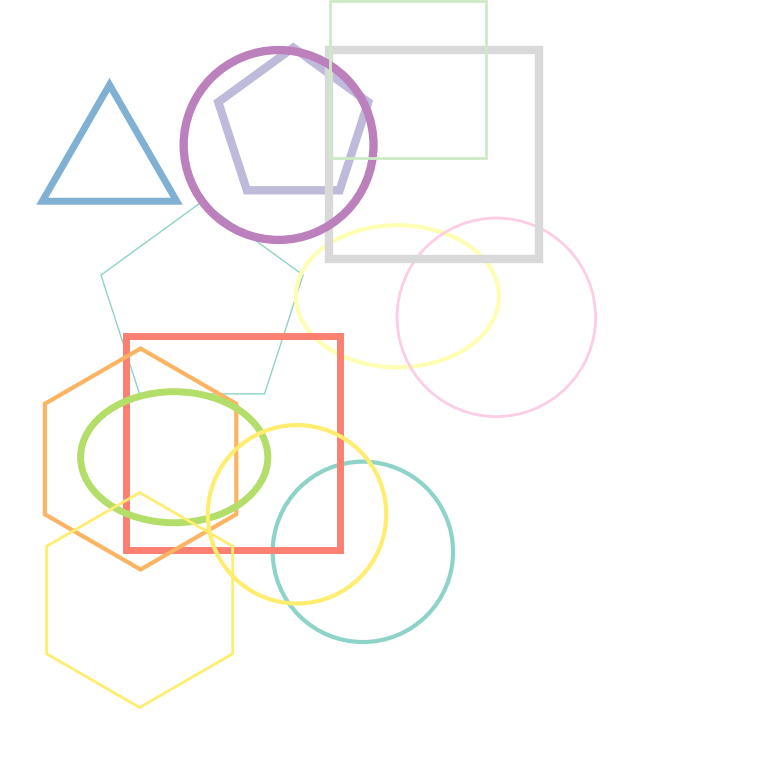[{"shape": "pentagon", "thickness": 0.5, "radius": 0.69, "center": [0.262, 0.6]}, {"shape": "circle", "thickness": 1.5, "radius": 0.59, "center": [0.471, 0.283]}, {"shape": "oval", "thickness": 1.5, "radius": 0.66, "center": [0.516, 0.615]}, {"shape": "pentagon", "thickness": 3, "radius": 0.51, "center": [0.381, 0.836]}, {"shape": "square", "thickness": 2.5, "radius": 0.69, "center": [0.303, 0.425]}, {"shape": "triangle", "thickness": 2.5, "radius": 0.5, "center": [0.142, 0.789]}, {"shape": "hexagon", "thickness": 1.5, "radius": 0.72, "center": [0.183, 0.404]}, {"shape": "oval", "thickness": 2.5, "radius": 0.61, "center": [0.226, 0.406]}, {"shape": "circle", "thickness": 1, "radius": 0.64, "center": [0.645, 0.588]}, {"shape": "square", "thickness": 3, "radius": 0.68, "center": [0.564, 0.799]}, {"shape": "circle", "thickness": 3, "radius": 0.62, "center": [0.362, 0.812]}, {"shape": "square", "thickness": 1, "radius": 0.51, "center": [0.53, 0.897]}, {"shape": "hexagon", "thickness": 1, "radius": 0.7, "center": [0.181, 0.221]}, {"shape": "circle", "thickness": 1.5, "radius": 0.58, "center": [0.386, 0.332]}]